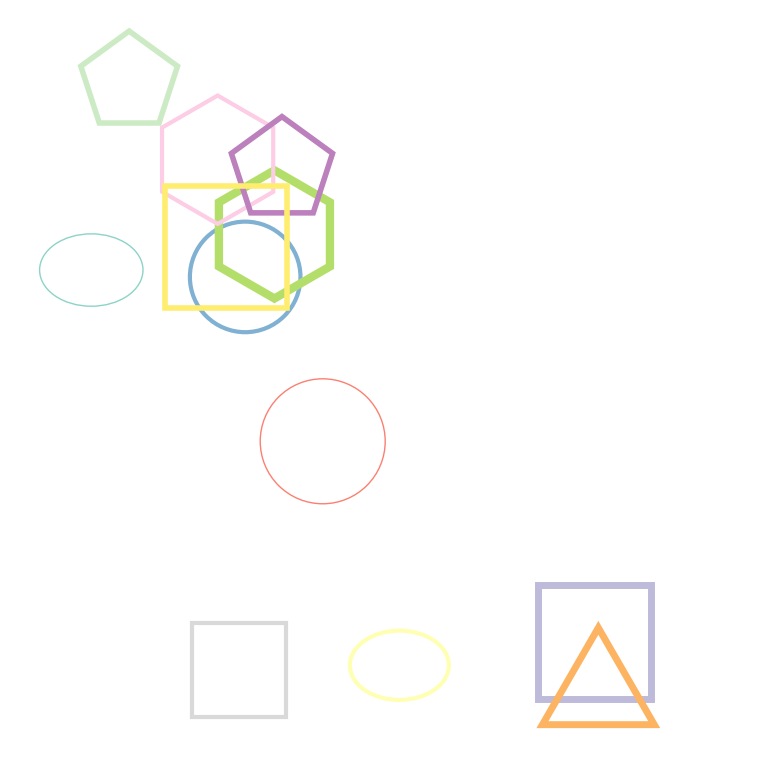[{"shape": "oval", "thickness": 0.5, "radius": 0.34, "center": [0.119, 0.649]}, {"shape": "oval", "thickness": 1.5, "radius": 0.32, "center": [0.519, 0.136]}, {"shape": "square", "thickness": 2.5, "radius": 0.37, "center": [0.772, 0.166]}, {"shape": "circle", "thickness": 0.5, "radius": 0.41, "center": [0.419, 0.427]}, {"shape": "circle", "thickness": 1.5, "radius": 0.36, "center": [0.318, 0.64]}, {"shape": "triangle", "thickness": 2.5, "radius": 0.42, "center": [0.777, 0.101]}, {"shape": "hexagon", "thickness": 3, "radius": 0.42, "center": [0.356, 0.696]}, {"shape": "hexagon", "thickness": 1.5, "radius": 0.42, "center": [0.283, 0.793]}, {"shape": "square", "thickness": 1.5, "radius": 0.31, "center": [0.311, 0.13]}, {"shape": "pentagon", "thickness": 2, "radius": 0.35, "center": [0.366, 0.779]}, {"shape": "pentagon", "thickness": 2, "radius": 0.33, "center": [0.168, 0.894]}, {"shape": "square", "thickness": 2, "radius": 0.4, "center": [0.294, 0.68]}]